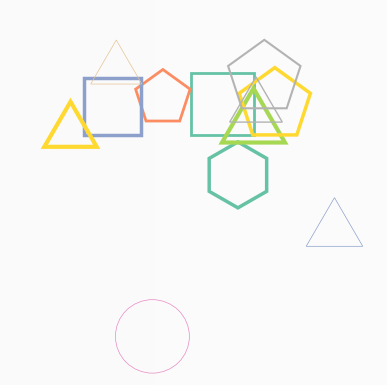[{"shape": "square", "thickness": 2, "radius": 0.41, "center": [0.574, 0.73]}, {"shape": "hexagon", "thickness": 2.5, "radius": 0.43, "center": [0.614, 0.546]}, {"shape": "pentagon", "thickness": 2, "radius": 0.37, "center": [0.42, 0.745]}, {"shape": "triangle", "thickness": 0.5, "radius": 0.42, "center": [0.863, 0.402]}, {"shape": "square", "thickness": 2.5, "radius": 0.37, "center": [0.29, 0.723]}, {"shape": "circle", "thickness": 0.5, "radius": 0.48, "center": [0.393, 0.126]}, {"shape": "triangle", "thickness": 3, "radius": 0.47, "center": [0.654, 0.677]}, {"shape": "triangle", "thickness": 3, "radius": 0.39, "center": [0.182, 0.658]}, {"shape": "pentagon", "thickness": 2.5, "radius": 0.48, "center": [0.709, 0.728]}, {"shape": "triangle", "thickness": 0.5, "radius": 0.38, "center": [0.3, 0.82]}, {"shape": "triangle", "thickness": 1, "radius": 0.39, "center": [0.661, 0.722]}, {"shape": "pentagon", "thickness": 1.5, "radius": 0.49, "center": [0.682, 0.798]}]